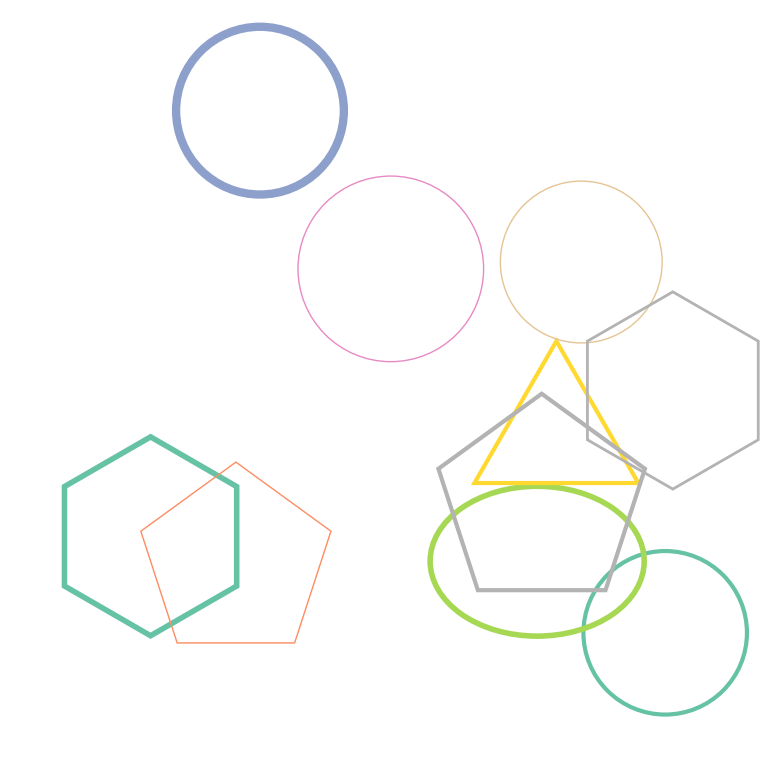[{"shape": "hexagon", "thickness": 2, "radius": 0.65, "center": [0.196, 0.304]}, {"shape": "circle", "thickness": 1.5, "radius": 0.53, "center": [0.864, 0.178]}, {"shape": "pentagon", "thickness": 0.5, "radius": 0.65, "center": [0.306, 0.27]}, {"shape": "circle", "thickness": 3, "radius": 0.54, "center": [0.338, 0.856]}, {"shape": "circle", "thickness": 0.5, "radius": 0.6, "center": [0.508, 0.651]}, {"shape": "oval", "thickness": 2, "radius": 0.7, "center": [0.698, 0.271]}, {"shape": "triangle", "thickness": 1.5, "radius": 0.61, "center": [0.723, 0.434]}, {"shape": "circle", "thickness": 0.5, "radius": 0.53, "center": [0.755, 0.66]}, {"shape": "pentagon", "thickness": 1.5, "radius": 0.71, "center": [0.703, 0.348]}, {"shape": "hexagon", "thickness": 1, "radius": 0.64, "center": [0.874, 0.493]}]